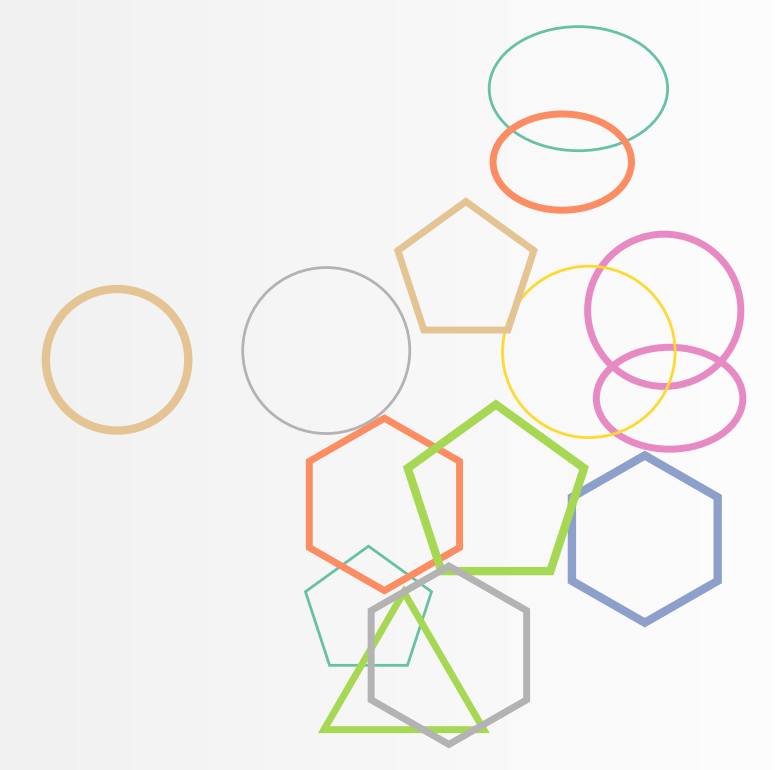[{"shape": "pentagon", "thickness": 1, "radius": 0.43, "center": [0.475, 0.205]}, {"shape": "oval", "thickness": 1, "radius": 0.58, "center": [0.746, 0.885]}, {"shape": "oval", "thickness": 2.5, "radius": 0.45, "center": [0.726, 0.79]}, {"shape": "hexagon", "thickness": 2.5, "radius": 0.56, "center": [0.496, 0.345]}, {"shape": "hexagon", "thickness": 3, "radius": 0.54, "center": [0.832, 0.3]}, {"shape": "oval", "thickness": 2.5, "radius": 0.47, "center": [0.864, 0.483]}, {"shape": "circle", "thickness": 2.5, "radius": 0.49, "center": [0.857, 0.597]}, {"shape": "triangle", "thickness": 2.5, "radius": 0.6, "center": [0.521, 0.112]}, {"shape": "pentagon", "thickness": 3, "radius": 0.6, "center": [0.64, 0.355]}, {"shape": "circle", "thickness": 1, "radius": 0.56, "center": [0.76, 0.543]}, {"shape": "pentagon", "thickness": 2.5, "radius": 0.46, "center": [0.601, 0.646]}, {"shape": "circle", "thickness": 3, "radius": 0.46, "center": [0.151, 0.533]}, {"shape": "circle", "thickness": 1, "radius": 0.54, "center": [0.421, 0.545]}, {"shape": "hexagon", "thickness": 2.5, "radius": 0.58, "center": [0.579, 0.149]}]